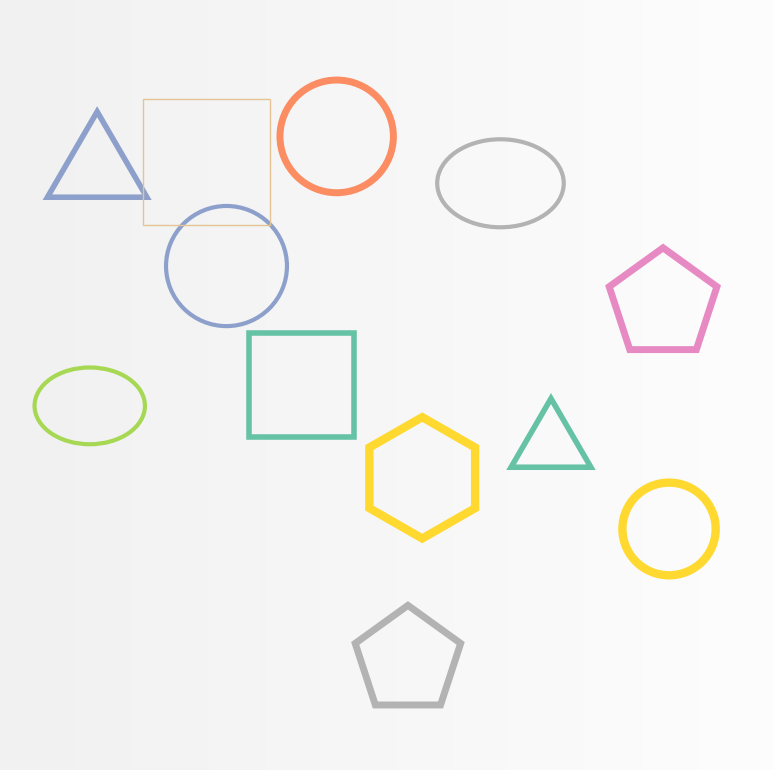[{"shape": "triangle", "thickness": 2, "radius": 0.3, "center": [0.711, 0.423]}, {"shape": "square", "thickness": 2, "radius": 0.34, "center": [0.389, 0.5]}, {"shape": "circle", "thickness": 2.5, "radius": 0.37, "center": [0.434, 0.823]}, {"shape": "circle", "thickness": 1.5, "radius": 0.39, "center": [0.292, 0.654]}, {"shape": "triangle", "thickness": 2, "radius": 0.37, "center": [0.125, 0.781]}, {"shape": "pentagon", "thickness": 2.5, "radius": 0.37, "center": [0.856, 0.605]}, {"shape": "oval", "thickness": 1.5, "radius": 0.36, "center": [0.116, 0.473]}, {"shape": "circle", "thickness": 3, "radius": 0.3, "center": [0.863, 0.313]}, {"shape": "hexagon", "thickness": 3, "radius": 0.39, "center": [0.545, 0.379]}, {"shape": "square", "thickness": 0.5, "radius": 0.41, "center": [0.266, 0.789]}, {"shape": "oval", "thickness": 1.5, "radius": 0.41, "center": [0.646, 0.762]}, {"shape": "pentagon", "thickness": 2.5, "radius": 0.36, "center": [0.526, 0.142]}]